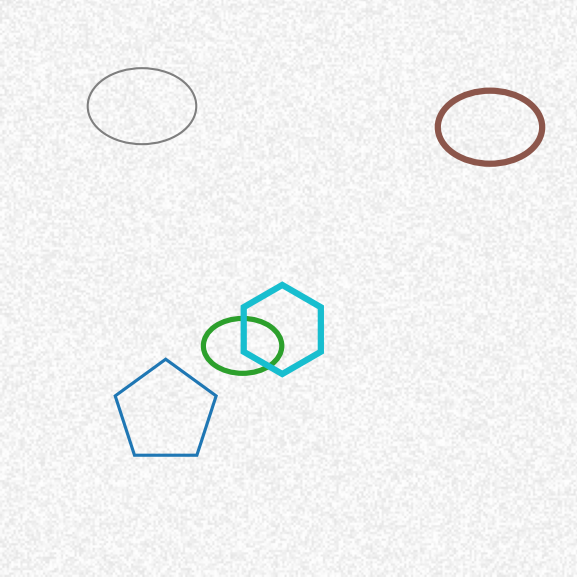[{"shape": "pentagon", "thickness": 1.5, "radius": 0.46, "center": [0.287, 0.285]}, {"shape": "oval", "thickness": 2.5, "radius": 0.34, "center": [0.42, 0.4]}, {"shape": "oval", "thickness": 3, "radius": 0.45, "center": [0.848, 0.779]}, {"shape": "oval", "thickness": 1, "radius": 0.47, "center": [0.246, 0.815]}, {"shape": "hexagon", "thickness": 3, "radius": 0.39, "center": [0.489, 0.429]}]